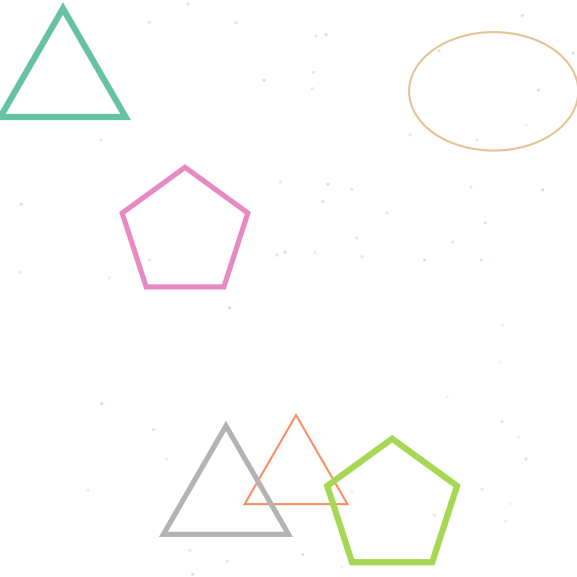[{"shape": "triangle", "thickness": 3, "radius": 0.63, "center": [0.109, 0.859]}, {"shape": "triangle", "thickness": 1, "radius": 0.51, "center": [0.513, 0.178]}, {"shape": "pentagon", "thickness": 2.5, "radius": 0.57, "center": [0.32, 0.595]}, {"shape": "pentagon", "thickness": 3, "radius": 0.59, "center": [0.679, 0.121]}, {"shape": "oval", "thickness": 1, "radius": 0.73, "center": [0.855, 0.841]}, {"shape": "triangle", "thickness": 2.5, "radius": 0.63, "center": [0.391, 0.136]}]